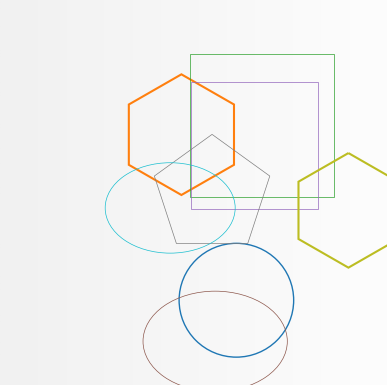[{"shape": "circle", "thickness": 1, "radius": 0.74, "center": [0.61, 0.22]}, {"shape": "hexagon", "thickness": 1.5, "radius": 0.78, "center": [0.468, 0.65]}, {"shape": "square", "thickness": 0.5, "radius": 0.93, "center": [0.677, 0.674]}, {"shape": "square", "thickness": 0.5, "radius": 0.82, "center": [0.657, 0.622]}, {"shape": "oval", "thickness": 0.5, "radius": 0.93, "center": [0.555, 0.113]}, {"shape": "pentagon", "thickness": 0.5, "radius": 0.78, "center": [0.547, 0.494]}, {"shape": "hexagon", "thickness": 1.5, "radius": 0.74, "center": [0.899, 0.454]}, {"shape": "oval", "thickness": 0.5, "radius": 0.84, "center": [0.439, 0.46]}]